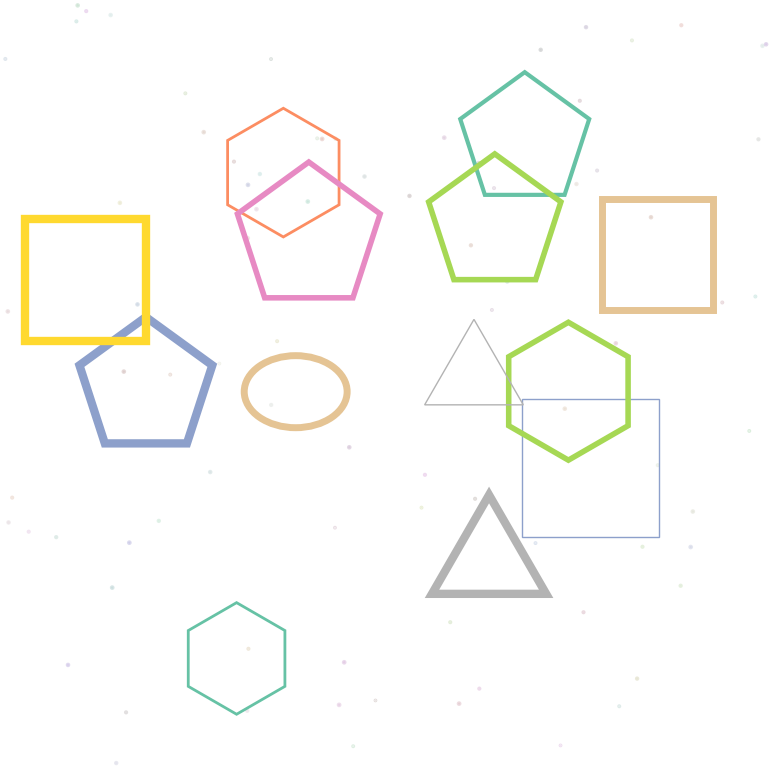[{"shape": "hexagon", "thickness": 1, "radius": 0.36, "center": [0.307, 0.145]}, {"shape": "pentagon", "thickness": 1.5, "radius": 0.44, "center": [0.681, 0.818]}, {"shape": "hexagon", "thickness": 1, "radius": 0.42, "center": [0.368, 0.776]}, {"shape": "pentagon", "thickness": 3, "radius": 0.45, "center": [0.189, 0.498]}, {"shape": "square", "thickness": 0.5, "radius": 0.45, "center": [0.767, 0.392]}, {"shape": "pentagon", "thickness": 2, "radius": 0.49, "center": [0.401, 0.692]}, {"shape": "hexagon", "thickness": 2, "radius": 0.45, "center": [0.738, 0.492]}, {"shape": "pentagon", "thickness": 2, "radius": 0.45, "center": [0.643, 0.71]}, {"shape": "square", "thickness": 3, "radius": 0.39, "center": [0.111, 0.636]}, {"shape": "square", "thickness": 2.5, "radius": 0.36, "center": [0.854, 0.67]}, {"shape": "oval", "thickness": 2.5, "radius": 0.33, "center": [0.384, 0.491]}, {"shape": "triangle", "thickness": 0.5, "radius": 0.37, "center": [0.616, 0.511]}, {"shape": "triangle", "thickness": 3, "radius": 0.43, "center": [0.635, 0.272]}]